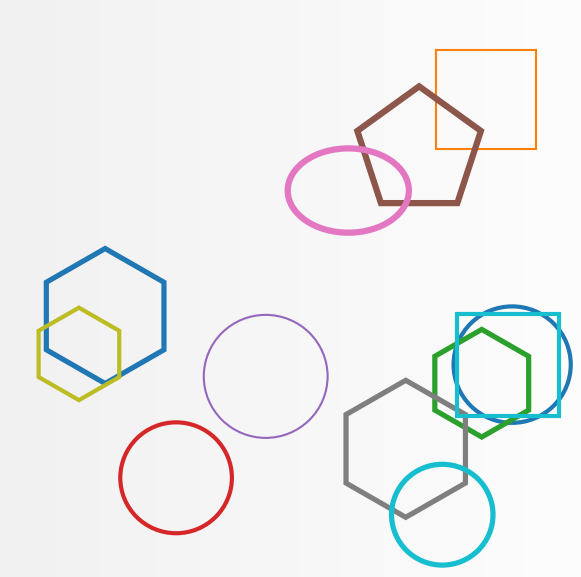[{"shape": "circle", "thickness": 2, "radius": 0.5, "center": [0.881, 0.368]}, {"shape": "hexagon", "thickness": 2.5, "radius": 0.58, "center": [0.181, 0.452]}, {"shape": "square", "thickness": 1, "radius": 0.43, "center": [0.836, 0.827]}, {"shape": "hexagon", "thickness": 2.5, "radius": 0.47, "center": [0.829, 0.336]}, {"shape": "circle", "thickness": 2, "radius": 0.48, "center": [0.303, 0.172]}, {"shape": "circle", "thickness": 1, "radius": 0.53, "center": [0.457, 0.347]}, {"shape": "pentagon", "thickness": 3, "radius": 0.56, "center": [0.721, 0.738]}, {"shape": "oval", "thickness": 3, "radius": 0.52, "center": [0.599, 0.669]}, {"shape": "hexagon", "thickness": 2.5, "radius": 0.59, "center": [0.698, 0.222]}, {"shape": "hexagon", "thickness": 2, "radius": 0.4, "center": [0.136, 0.386]}, {"shape": "circle", "thickness": 2.5, "radius": 0.44, "center": [0.761, 0.108]}, {"shape": "square", "thickness": 2, "radius": 0.44, "center": [0.874, 0.367]}]